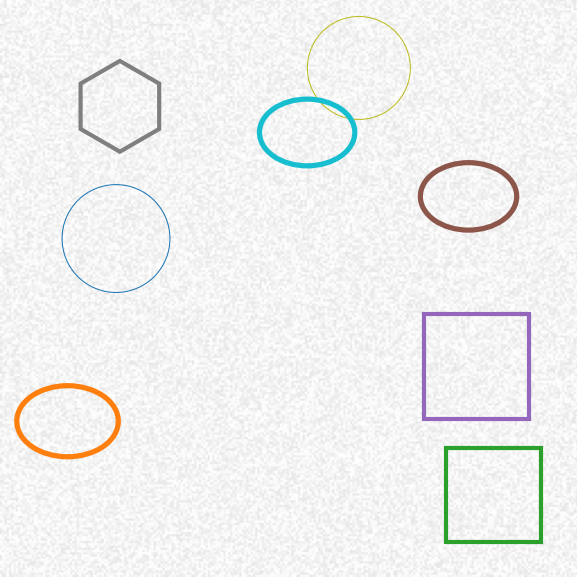[{"shape": "circle", "thickness": 0.5, "radius": 0.47, "center": [0.201, 0.586]}, {"shape": "oval", "thickness": 2.5, "radius": 0.44, "center": [0.117, 0.27]}, {"shape": "square", "thickness": 2, "radius": 0.41, "center": [0.854, 0.143]}, {"shape": "square", "thickness": 2, "radius": 0.45, "center": [0.825, 0.365]}, {"shape": "oval", "thickness": 2.5, "radius": 0.42, "center": [0.811, 0.659]}, {"shape": "hexagon", "thickness": 2, "radius": 0.39, "center": [0.208, 0.815]}, {"shape": "circle", "thickness": 0.5, "radius": 0.45, "center": [0.621, 0.881]}, {"shape": "oval", "thickness": 2.5, "radius": 0.41, "center": [0.532, 0.77]}]